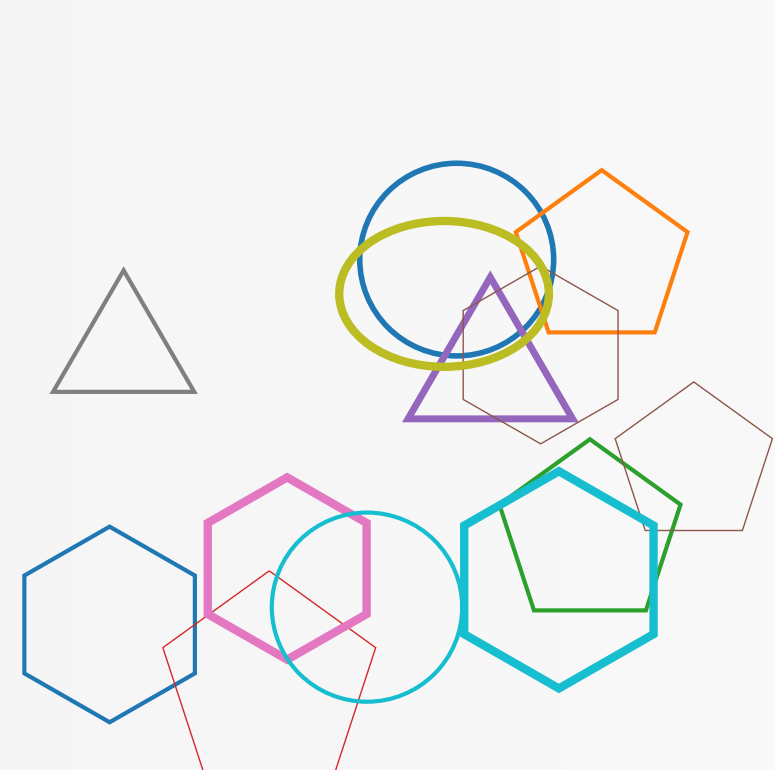[{"shape": "circle", "thickness": 2, "radius": 0.63, "center": [0.589, 0.663]}, {"shape": "hexagon", "thickness": 1.5, "radius": 0.64, "center": [0.141, 0.189]}, {"shape": "pentagon", "thickness": 1.5, "radius": 0.58, "center": [0.776, 0.663]}, {"shape": "pentagon", "thickness": 1.5, "radius": 0.61, "center": [0.761, 0.307]}, {"shape": "pentagon", "thickness": 0.5, "radius": 0.72, "center": [0.347, 0.114]}, {"shape": "triangle", "thickness": 2.5, "radius": 0.61, "center": [0.633, 0.517]}, {"shape": "hexagon", "thickness": 0.5, "radius": 0.58, "center": [0.698, 0.539]}, {"shape": "pentagon", "thickness": 0.5, "radius": 0.53, "center": [0.895, 0.397]}, {"shape": "hexagon", "thickness": 3, "radius": 0.59, "center": [0.371, 0.262]}, {"shape": "triangle", "thickness": 1.5, "radius": 0.53, "center": [0.16, 0.544]}, {"shape": "oval", "thickness": 3, "radius": 0.68, "center": [0.573, 0.618]}, {"shape": "circle", "thickness": 1.5, "radius": 0.61, "center": [0.474, 0.212]}, {"shape": "hexagon", "thickness": 3, "radius": 0.71, "center": [0.721, 0.247]}]